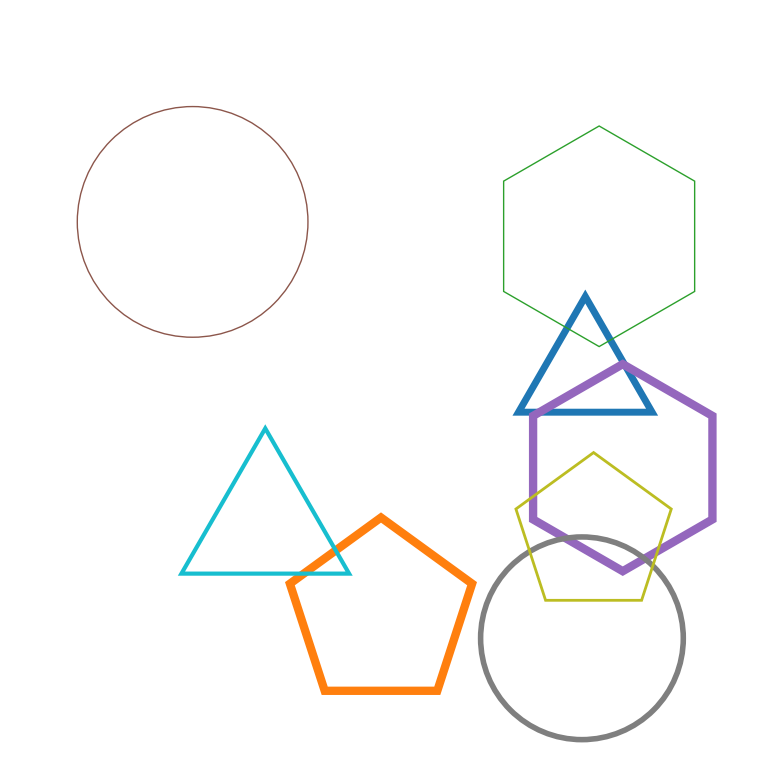[{"shape": "triangle", "thickness": 2.5, "radius": 0.5, "center": [0.76, 0.515]}, {"shape": "pentagon", "thickness": 3, "radius": 0.62, "center": [0.495, 0.204]}, {"shape": "hexagon", "thickness": 0.5, "radius": 0.72, "center": [0.778, 0.693]}, {"shape": "hexagon", "thickness": 3, "radius": 0.67, "center": [0.809, 0.393]}, {"shape": "circle", "thickness": 0.5, "radius": 0.75, "center": [0.25, 0.712]}, {"shape": "circle", "thickness": 2, "radius": 0.66, "center": [0.756, 0.171]}, {"shape": "pentagon", "thickness": 1, "radius": 0.53, "center": [0.771, 0.306]}, {"shape": "triangle", "thickness": 1.5, "radius": 0.63, "center": [0.345, 0.318]}]